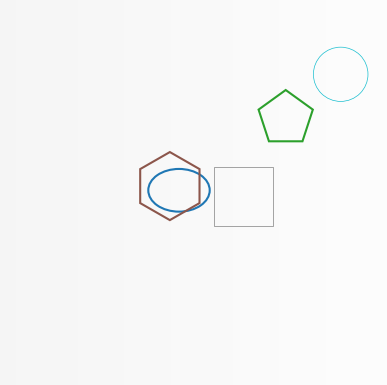[{"shape": "oval", "thickness": 1.5, "radius": 0.4, "center": [0.462, 0.506]}, {"shape": "pentagon", "thickness": 1.5, "radius": 0.37, "center": [0.737, 0.693]}, {"shape": "hexagon", "thickness": 1.5, "radius": 0.44, "center": [0.438, 0.517]}, {"shape": "square", "thickness": 0.5, "radius": 0.38, "center": [0.629, 0.49]}, {"shape": "circle", "thickness": 0.5, "radius": 0.35, "center": [0.879, 0.807]}]